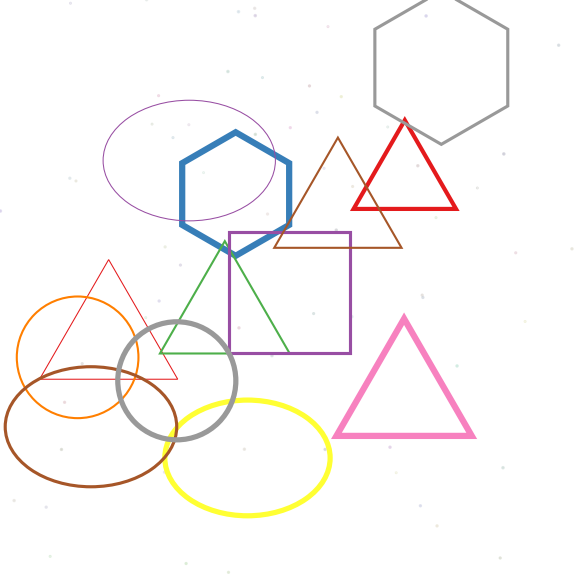[{"shape": "triangle", "thickness": 2, "radius": 0.51, "center": [0.701, 0.689]}, {"shape": "triangle", "thickness": 0.5, "radius": 0.69, "center": [0.188, 0.412]}, {"shape": "hexagon", "thickness": 3, "radius": 0.53, "center": [0.408, 0.663]}, {"shape": "triangle", "thickness": 1, "radius": 0.65, "center": [0.389, 0.452]}, {"shape": "square", "thickness": 1.5, "radius": 0.52, "center": [0.501, 0.492]}, {"shape": "oval", "thickness": 0.5, "radius": 0.75, "center": [0.328, 0.721]}, {"shape": "circle", "thickness": 1, "radius": 0.53, "center": [0.134, 0.38]}, {"shape": "oval", "thickness": 2.5, "radius": 0.72, "center": [0.429, 0.206]}, {"shape": "oval", "thickness": 1.5, "radius": 0.74, "center": [0.158, 0.26]}, {"shape": "triangle", "thickness": 1, "radius": 0.64, "center": [0.585, 0.634]}, {"shape": "triangle", "thickness": 3, "radius": 0.68, "center": [0.7, 0.312]}, {"shape": "circle", "thickness": 2.5, "radius": 0.51, "center": [0.306, 0.34]}, {"shape": "hexagon", "thickness": 1.5, "radius": 0.66, "center": [0.764, 0.882]}]